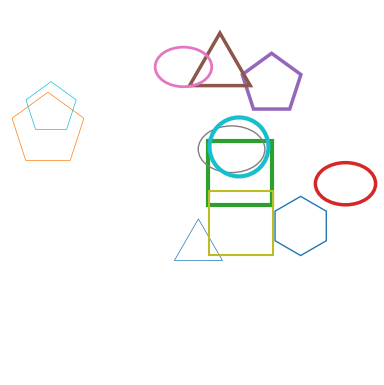[{"shape": "hexagon", "thickness": 1, "radius": 0.38, "center": [0.781, 0.413]}, {"shape": "triangle", "thickness": 0.5, "radius": 0.36, "center": [0.515, 0.359]}, {"shape": "pentagon", "thickness": 0.5, "radius": 0.49, "center": [0.125, 0.662]}, {"shape": "square", "thickness": 3, "radius": 0.42, "center": [0.623, 0.55]}, {"shape": "oval", "thickness": 2.5, "radius": 0.39, "center": [0.897, 0.523]}, {"shape": "pentagon", "thickness": 2.5, "radius": 0.4, "center": [0.705, 0.782]}, {"shape": "triangle", "thickness": 2.5, "radius": 0.45, "center": [0.571, 0.823]}, {"shape": "oval", "thickness": 2, "radius": 0.37, "center": [0.476, 0.826]}, {"shape": "oval", "thickness": 1, "radius": 0.43, "center": [0.601, 0.612]}, {"shape": "square", "thickness": 1.5, "radius": 0.42, "center": [0.626, 0.422]}, {"shape": "pentagon", "thickness": 0.5, "radius": 0.34, "center": [0.133, 0.719]}, {"shape": "circle", "thickness": 3, "radius": 0.38, "center": [0.621, 0.618]}]